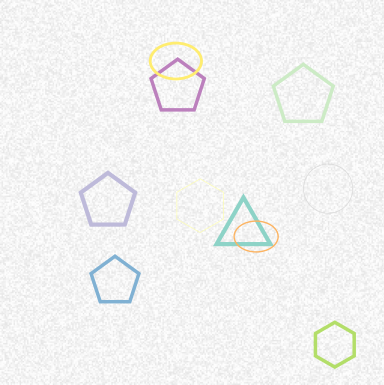[{"shape": "triangle", "thickness": 3, "radius": 0.4, "center": [0.632, 0.406]}, {"shape": "hexagon", "thickness": 0.5, "radius": 0.35, "center": [0.52, 0.466]}, {"shape": "pentagon", "thickness": 3, "radius": 0.37, "center": [0.28, 0.477]}, {"shape": "pentagon", "thickness": 2.5, "radius": 0.33, "center": [0.299, 0.269]}, {"shape": "oval", "thickness": 1, "radius": 0.29, "center": [0.665, 0.386]}, {"shape": "hexagon", "thickness": 2.5, "radius": 0.29, "center": [0.87, 0.105]}, {"shape": "circle", "thickness": 0.5, "radius": 0.32, "center": [0.852, 0.51]}, {"shape": "pentagon", "thickness": 2.5, "radius": 0.36, "center": [0.461, 0.774]}, {"shape": "pentagon", "thickness": 2.5, "radius": 0.41, "center": [0.788, 0.751]}, {"shape": "oval", "thickness": 2, "radius": 0.33, "center": [0.457, 0.841]}]